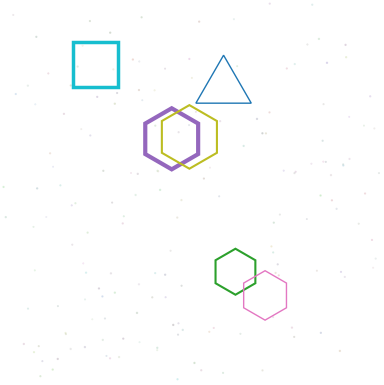[{"shape": "triangle", "thickness": 1, "radius": 0.42, "center": [0.581, 0.774]}, {"shape": "hexagon", "thickness": 1.5, "radius": 0.3, "center": [0.612, 0.294]}, {"shape": "hexagon", "thickness": 3, "radius": 0.4, "center": [0.446, 0.639]}, {"shape": "hexagon", "thickness": 1, "radius": 0.32, "center": [0.688, 0.233]}, {"shape": "hexagon", "thickness": 1.5, "radius": 0.41, "center": [0.492, 0.644]}, {"shape": "square", "thickness": 2.5, "radius": 0.3, "center": [0.248, 0.832]}]